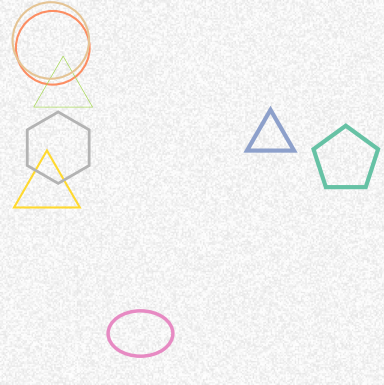[{"shape": "pentagon", "thickness": 3, "radius": 0.44, "center": [0.898, 0.585]}, {"shape": "circle", "thickness": 1.5, "radius": 0.48, "center": [0.137, 0.876]}, {"shape": "triangle", "thickness": 3, "radius": 0.35, "center": [0.703, 0.644]}, {"shape": "oval", "thickness": 2.5, "radius": 0.42, "center": [0.365, 0.134]}, {"shape": "triangle", "thickness": 0.5, "radius": 0.44, "center": [0.164, 0.766]}, {"shape": "triangle", "thickness": 1.5, "radius": 0.49, "center": [0.122, 0.51]}, {"shape": "circle", "thickness": 1.5, "radius": 0.5, "center": [0.132, 0.895]}, {"shape": "hexagon", "thickness": 2, "radius": 0.46, "center": [0.151, 0.616]}]